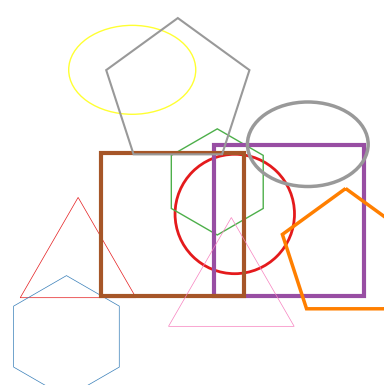[{"shape": "circle", "thickness": 2, "radius": 0.78, "center": [0.61, 0.444]}, {"shape": "triangle", "thickness": 0.5, "radius": 0.87, "center": [0.203, 0.314]}, {"shape": "hexagon", "thickness": 0.5, "radius": 0.79, "center": [0.173, 0.126]}, {"shape": "hexagon", "thickness": 1, "radius": 0.69, "center": [0.564, 0.527]}, {"shape": "square", "thickness": 3, "radius": 0.98, "center": [0.75, 0.427]}, {"shape": "pentagon", "thickness": 2.5, "radius": 0.86, "center": [0.898, 0.338]}, {"shape": "oval", "thickness": 1, "radius": 0.83, "center": [0.343, 0.819]}, {"shape": "square", "thickness": 3, "radius": 0.93, "center": [0.447, 0.417]}, {"shape": "triangle", "thickness": 0.5, "radius": 0.94, "center": [0.601, 0.247]}, {"shape": "oval", "thickness": 2.5, "radius": 0.78, "center": [0.8, 0.625]}, {"shape": "pentagon", "thickness": 1.5, "radius": 0.98, "center": [0.462, 0.757]}]